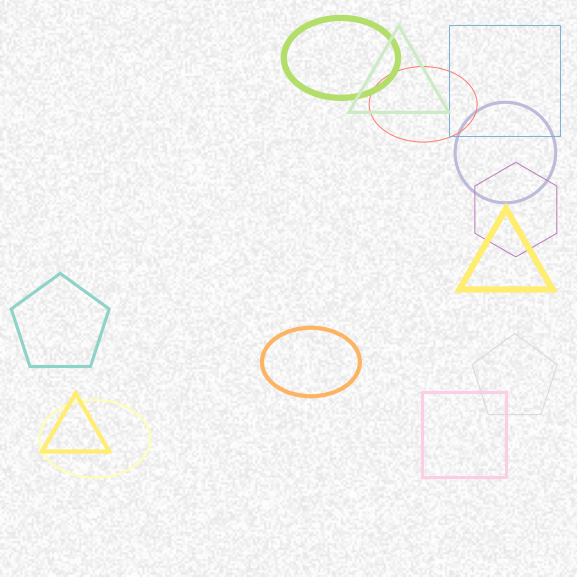[{"shape": "pentagon", "thickness": 1.5, "radius": 0.45, "center": [0.104, 0.437]}, {"shape": "oval", "thickness": 1, "radius": 0.48, "center": [0.164, 0.239]}, {"shape": "circle", "thickness": 1.5, "radius": 0.44, "center": [0.875, 0.735]}, {"shape": "oval", "thickness": 0.5, "radius": 0.47, "center": [0.733, 0.819]}, {"shape": "square", "thickness": 0.5, "radius": 0.48, "center": [0.873, 0.86]}, {"shape": "oval", "thickness": 2, "radius": 0.42, "center": [0.538, 0.372]}, {"shape": "oval", "thickness": 3, "radius": 0.49, "center": [0.59, 0.899]}, {"shape": "square", "thickness": 1.5, "radius": 0.37, "center": [0.804, 0.247]}, {"shape": "pentagon", "thickness": 0.5, "radius": 0.39, "center": [0.891, 0.344]}, {"shape": "hexagon", "thickness": 0.5, "radius": 0.41, "center": [0.893, 0.636]}, {"shape": "triangle", "thickness": 1.5, "radius": 0.5, "center": [0.691, 0.855]}, {"shape": "triangle", "thickness": 3, "radius": 0.47, "center": [0.876, 0.545]}, {"shape": "triangle", "thickness": 2, "radius": 0.34, "center": [0.131, 0.251]}]